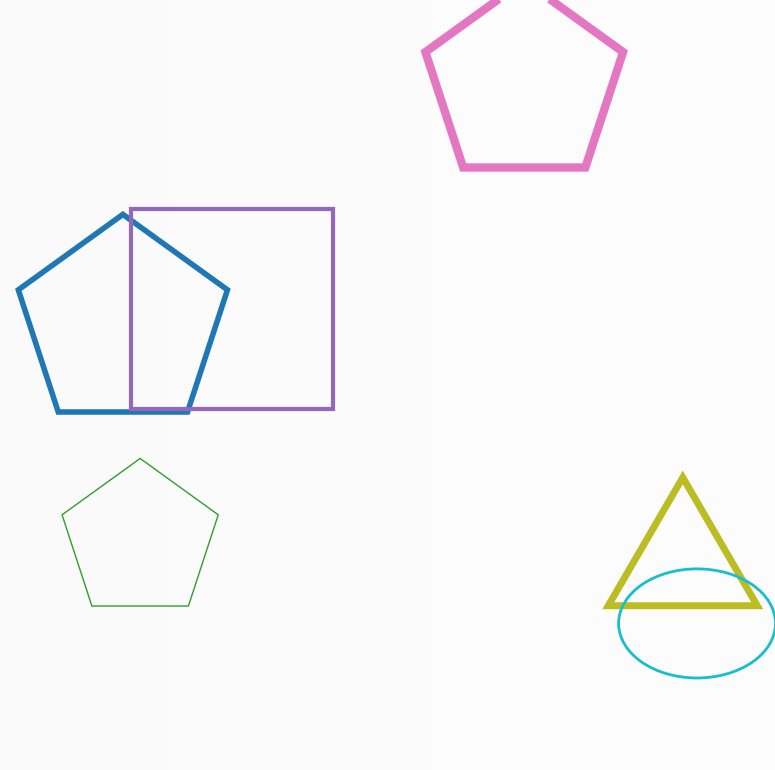[{"shape": "pentagon", "thickness": 2, "radius": 0.71, "center": [0.159, 0.58]}, {"shape": "pentagon", "thickness": 0.5, "radius": 0.53, "center": [0.181, 0.299]}, {"shape": "square", "thickness": 1.5, "radius": 0.65, "center": [0.299, 0.598]}, {"shape": "pentagon", "thickness": 3, "radius": 0.67, "center": [0.676, 0.891]}, {"shape": "triangle", "thickness": 2.5, "radius": 0.56, "center": [0.881, 0.269]}, {"shape": "oval", "thickness": 1, "radius": 0.51, "center": [0.899, 0.19]}]